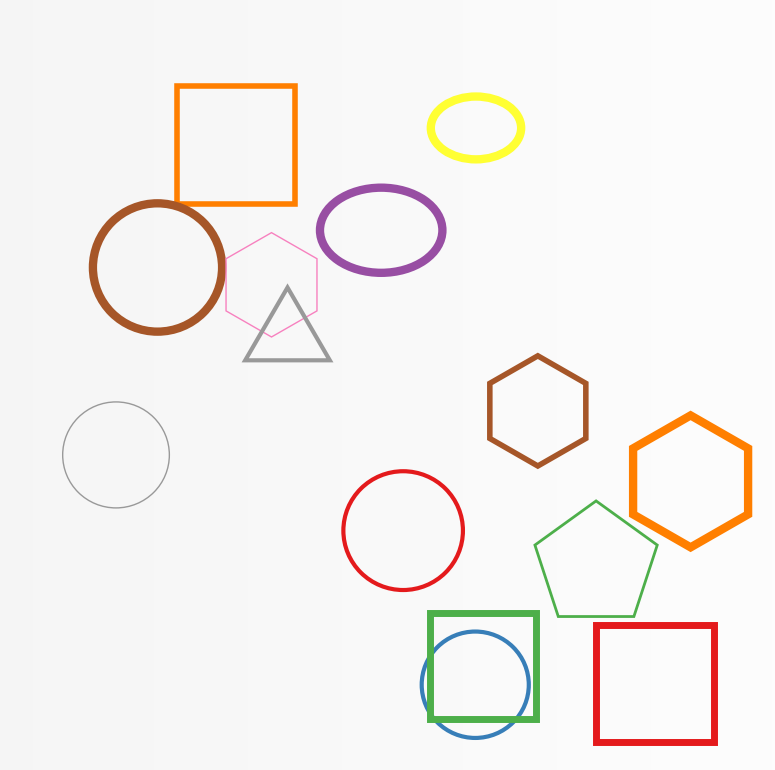[{"shape": "circle", "thickness": 1.5, "radius": 0.39, "center": [0.52, 0.311]}, {"shape": "square", "thickness": 2.5, "radius": 0.38, "center": [0.845, 0.112]}, {"shape": "circle", "thickness": 1.5, "radius": 0.35, "center": [0.613, 0.111]}, {"shape": "square", "thickness": 2.5, "radius": 0.34, "center": [0.623, 0.135]}, {"shape": "pentagon", "thickness": 1, "radius": 0.41, "center": [0.769, 0.266]}, {"shape": "oval", "thickness": 3, "radius": 0.39, "center": [0.492, 0.701]}, {"shape": "hexagon", "thickness": 3, "radius": 0.43, "center": [0.891, 0.375]}, {"shape": "square", "thickness": 2, "radius": 0.38, "center": [0.305, 0.812]}, {"shape": "oval", "thickness": 3, "radius": 0.29, "center": [0.614, 0.834]}, {"shape": "circle", "thickness": 3, "radius": 0.42, "center": [0.203, 0.653]}, {"shape": "hexagon", "thickness": 2, "radius": 0.36, "center": [0.694, 0.466]}, {"shape": "hexagon", "thickness": 0.5, "radius": 0.34, "center": [0.35, 0.63]}, {"shape": "circle", "thickness": 0.5, "radius": 0.34, "center": [0.15, 0.409]}, {"shape": "triangle", "thickness": 1.5, "radius": 0.32, "center": [0.371, 0.564]}]